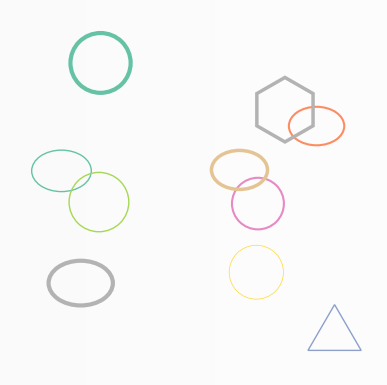[{"shape": "oval", "thickness": 1, "radius": 0.38, "center": [0.159, 0.556]}, {"shape": "circle", "thickness": 3, "radius": 0.39, "center": [0.259, 0.837]}, {"shape": "oval", "thickness": 1.5, "radius": 0.36, "center": [0.817, 0.673]}, {"shape": "triangle", "thickness": 1, "radius": 0.4, "center": [0.863, 0.13]}, {"shape": "circle", "thickness": 1.5, "radius": 0.34, "center": [0.666, 0.471]}, {"shape": "circle", "thickness": 1, "radius": 0.39, "center": [0.255, 0.475]}, {"shape": "circle", "thickness": 0.5, "radius": 0.35, "center": [0.661, 0.293]}, {"shape": "oval", "thickness": 2.5, "radius": 0.36, "center": [0.618, 0.559]}, {"shape": "hexagon", "thickness": 2.5, "radius": 0.42, "center": [0.735, 0.715]}, {"shape": "oval", "thickness": 3, "radius": 0.41, "center": [0.208, 0.265]}]